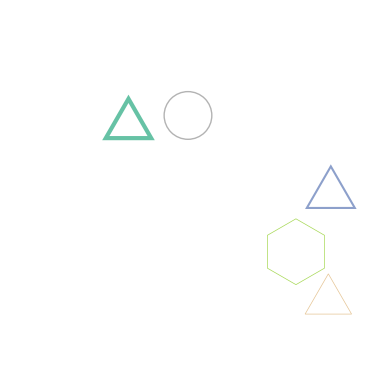[{"shape": "triangle", "thickness": 3, "radius": 0.34, "center": [0.334, 0.675]}, {"shape": "triangle", "thickness": 1.5, "radius": 0.36, "center": [0.859, 0.496]}, {"shape": "hexagon", "thickness": 0.5, "radius": 0.43, "center": [0.769, 0.346]}, {"shape": "triangle", "thickness": 0.5, "radius": 0.35, "center": [0.853, 0.219]}, {"shape": "circle", "thickness": 1, "radius": 0.31, "center": [0.488, 0.7]}]